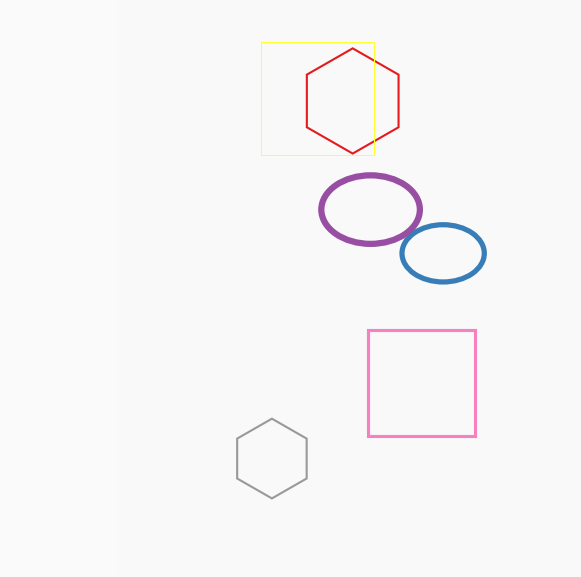[{"shape": "hexagon", "thickness": 1, "radius": 0.46, "center": [0.607, 0.824]}, {"shape": "oval", "thickness": 2.5, "radius": 0.35, "center": [0.762, 0.56]}, {"shape": "oval", "thickness": 3, "radius": 0.42, "center": [0.638, 0.636]}, {"shape": "square", "thickness": 0.5, "radius": 0.49, "center": [0.546, 0.828]}, {"shape": "square", "thickness": 1.5, "radius": 0.46, "center": [0.726, 0.336]}, {"shape": "hexagon", "thickness": 1, "radius": 0.35, "center": [0.468, 0.205]}]